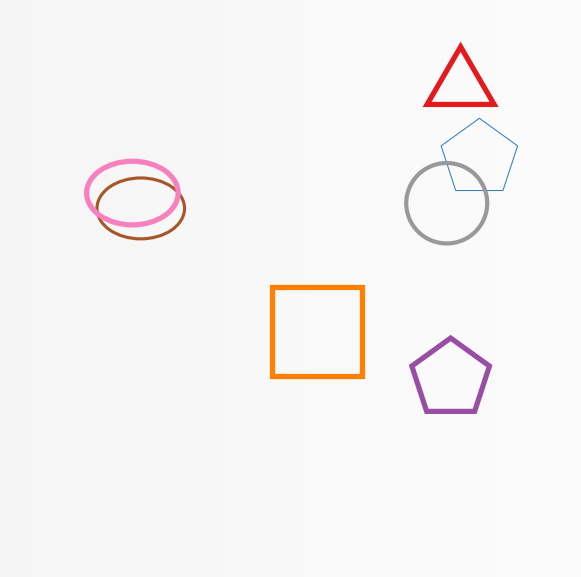[{"shape": "triangle", "thickness": 2.5, "radius": 0.33, "center": [0.792, 0.852]}, {"shape": "pentagon", "thickness": 0.5, "radius": 0.35, "center": [0.825, 0.725]}, {"shape": "pentagon", "thickness": 2.5, "radius": 0.35, "center": [0.775, 0.344]}, {"shape": "square", "thickness": 2.5, "radius": 0.39, "center": [0.545, 0.426]}, {"shape": "oval", "thickness": 1.5, "radius": 0.38, "center": [0.242, 0.638]}, {"shape": "oval", "thickness": 2.5, "radius": 0.39, "center": [0.228, 0.665]}, {"shape": "circle", "thickness": 2, "radius": 0.35, "center": [0.769, 0.647]}]